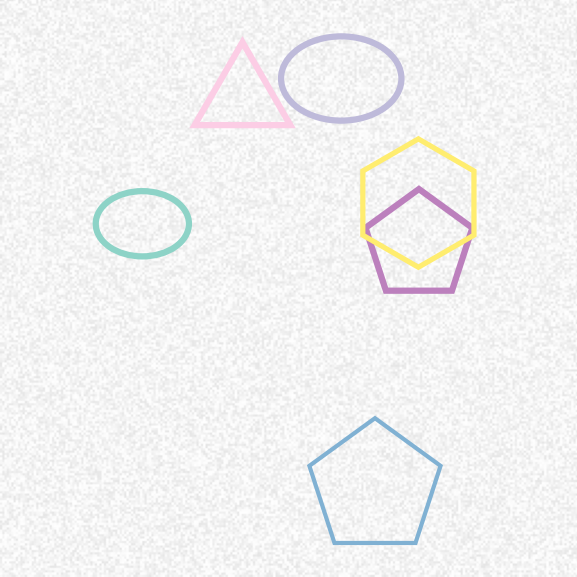[{"shape": "oval", "thickness": 3, "radius": 0.4, "center": [0.246, 0.612]}, {"shape": "oval", "thickness": 3, "radius": 0.52, "center": [0.591, 0.863]}, {"shape": "pentagon", "thickness": 2, "radius": 0.6, "center": [0.649, 0.156]}, {"shape": "triangle", "thickness": 3, "radius": 0.48, "center": [0.42, 0.83]}, {"shape": "pentagon", "thickness": 3, "radius": 0.49, "center": [0.725, 0.574]}, {"shape": "hexagon", "thickness": 2.5, "radius": 0.56, "center": [0.724, 0.647]}]